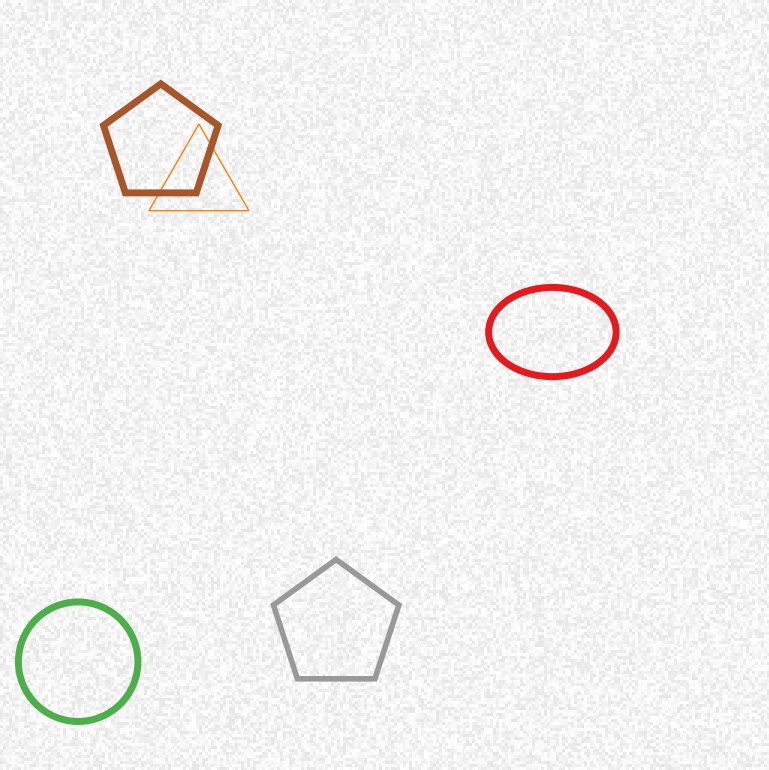[{"shape": "oval", "thickness": 2.5, "radius": 0.41, "center": [0.717, 0.569]}, {"shape": "circle", "thickness": 2.5, "radius": 0.39, "center": [0.102, 0.141]}, {"shape": "triangle", "thickness": 0.5, "radius": 0.37, "center": [0.258, 0.764]}, {"shape": "pentagon", "thickness": 2.5, "radius": 0.39, "center": [0.209, 0.813]}, {"shape": "pentagon", "thickness": 2, "radius": 0.43, "center": [0.437, 0.188]}]